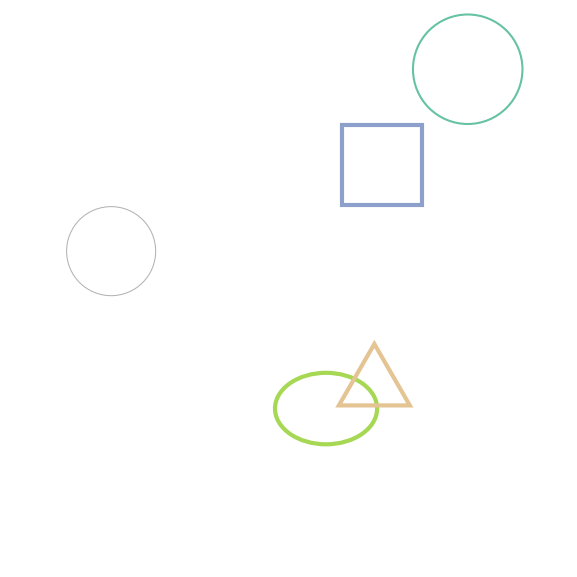[{"shape": "circle", "thickness": 1, "radius": 0.47, "center": [0.81, 0.879]}, {"shape": "square", "thickness": 2, "radius": 0.35, "center": [0.661, 0.714]}, {"shape": "oval", "thickness": 2, "radius": 0.44, "center": [0.565, 0.292]}, {"shape": "triangle", "thickness": 2, "radius": 0.35, "center": [0.648, 0.333]}, {"shape": "circle", "thickness": 0.5, "radius": 0.39, "center": [0.192, 0.564]}]